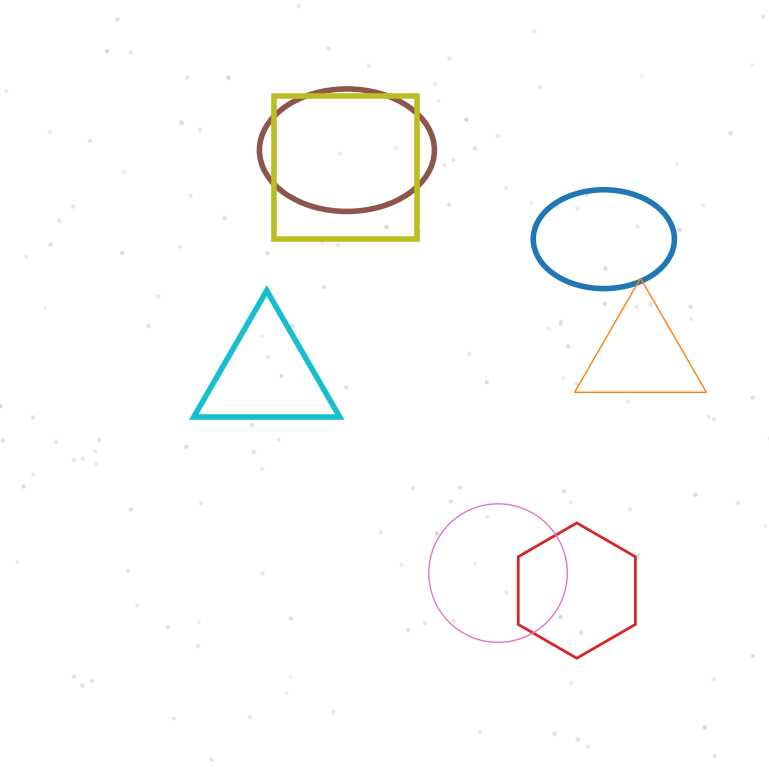[{"shape": "oval", "thickness": 2, "radius": 0.46, "center": [0.784, 0.689]}, {"shape": "triangle", "thickness": 0.5, "radius": 0.49, "center": [0.832, 0.54]}, {"shape": "hexagon", "thickness": 1, "radius": 0.44, "center": [0.749, 0.233]}, {"shape": "oval", "thickness": 2, "radius": 0.57, "center": [0.451, 0.805]}, {"shape": "circle", "thickness": 0.5, "radius": 0.45, "center": [0.647, 0.256]}, {"shape": "square", "thickness": 2, "radius": 0.47, "center": [0.449, 0.782]}, {"shape": "triangle", "thickness": 2, "radius": 0.55, "center": [0.346, 0.513]}]